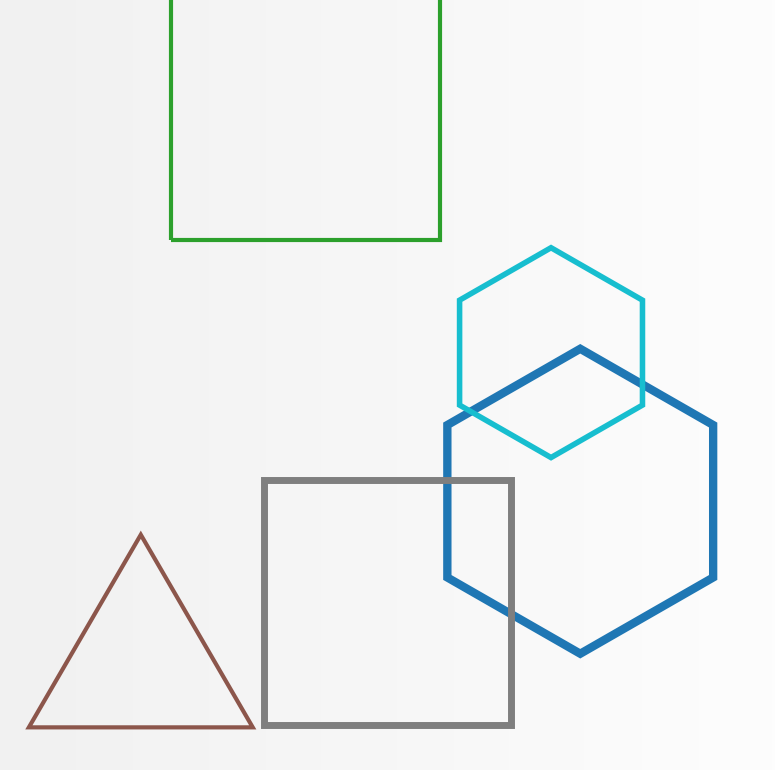[{"shape": "hexagon", "thickness": 3, "radius": 0.99, "center": [0.749, 0.349]}, {"shape": "square", "thickness": 1.5, "radius": 0.87, "center": [0.394, 0.861]}, {"shape": "triangle", "thickness": 1.5, "radius": 0.83, "center": [0.182, 0.139]}, {"shape": "square", "thickness": 2.5, "radius": 0.8, "center": [0.5, 0.218]}, {"shape": "hexagon", "thickness": 2, "radius": 0.68, "center": [0.711, 0.542]}]